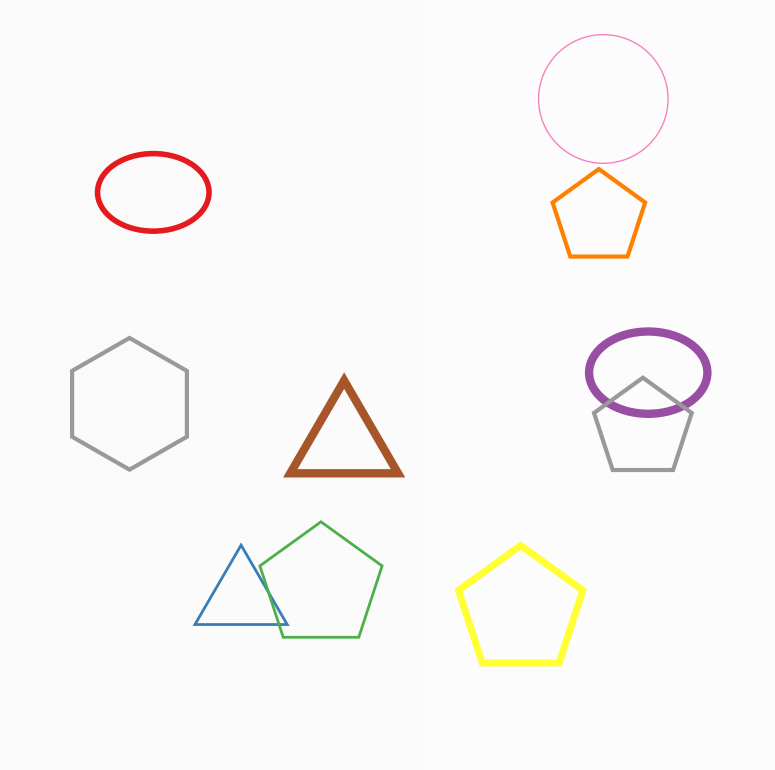[{"shape": "oval", "thickness": 2, "radius": 0.36, "center": [0.198, 0.75]}, {"shape": "triangle", "thickness": 1, "radius": 0.34, "center": [0.311, 0.223]}, {"shape": "pentagon", "thickness": 1, "radius": 0.41, "center": [0.414, 0.239]}, {"shape": "oval", "thickness": 3, "radius": 0.38, "center": [0.836, 0.516]}, {"shape": "pentagon", "thickness": 1.5, "radius": 0.31, "center": [0.773, 0.718]}, {"shape": "pentagon", "thickness": 2.5, "radius": 0.42, "center": [0.672, 0.207]}, {"shape": "triangle", "thickness": 3, "radius": 0.4, "center": [0.444, 0.425]}, {"shape": "circle", "thickness": 0.5, "radius": 0.42, "center": [0.778, 0.871]}, {"shape": "hexagon", "thickness": 1.5, "radius": 0.43, "center": [0.167, 0.476]}, {"shape": "pentagon", "thickness": 1.5, "radius": 0.33, "center": [0.83, 0.443]}]